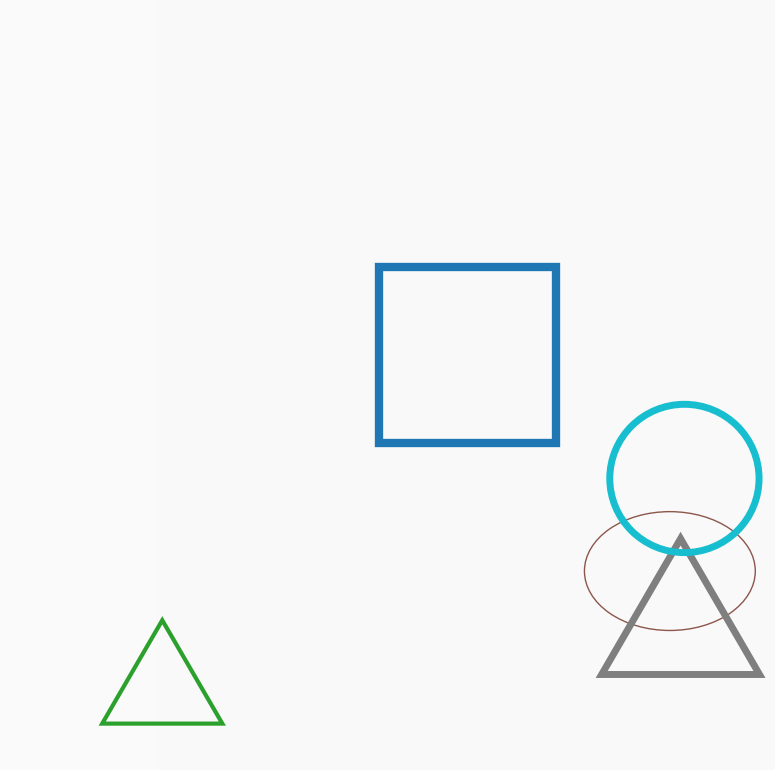[{"shape": "square", "thickness": 3, "radius": 0.57, "center": [0.603, 0.539]}, {"shape": "triangle", "thickness": 1.5, "radius": 0.45, "center": [0.209, 0.105]}, {"shape": "oval", "thickness": 0.5, "radius": 0.55, "center": [0.864, 0.258]}, {"shape": "triangle", "thickness": 2.5, "radius": 0.59, "center": [0.878, 0.183]}, {"shape": "circle", "thickness": 2.5, "radius": 0.48, "center": [0.883, 0.379]}]